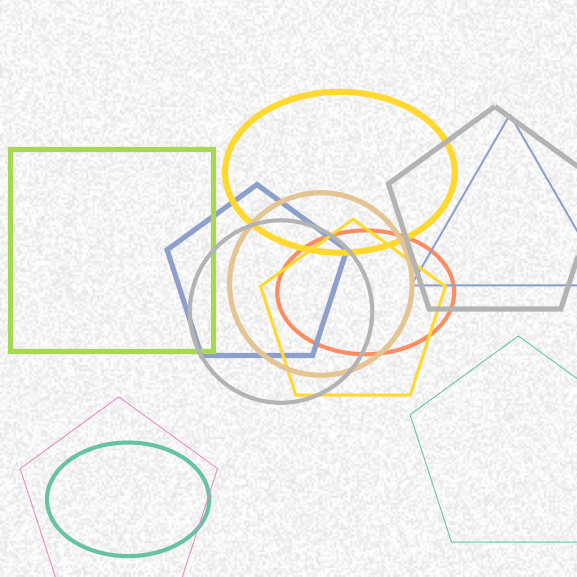[{"shape": "oval", "thickness": 2, "radius": 0.7, "center": [0.222, 0.135]}, {"shape": "pentagon", "thickness": 0.5, "radius": 0.99, "center": [0.898, 0.22]}, {"shape": "oval", "thickness": 2, "radius": 0.77, "center": [0.633, 0.493]}, {"shape": "pentagon", "thickness": 2.5, "radius": 0.82, "center": [0.445, 0.516]}, {"shape": "triangle", "thickness": 1, "radius": 0.99, "center": [0.883, 0.604]}, {"shape": "pentagon", "thickness": 0.5, "radius": 0.9, "center": [0.206, 0.132]}, {"shape": "square", "thickness": 2.5, "radius": 0.88, "center": [0.193, 0.566]}, {"shape": "oval", "thickness": 3, "radius": 0.99, "center": [0.589, 0.701]}, {"shape": "pentagon", "thickness": 1.5, "radius": 0.84, "center": [0.611, 0.451]}, {"shape": "circle", "thickness": 2.5, "radius": 0.79, "center": [0.556, 0.507]}, {"shape": "circle", "thickness": 2, "radius": 0.79, "center": [0.487, 0.46]}, {"shape": "pentagon", "thickness": 2.5, "radius": 0.97, "center": [0.857, 0.621]}]